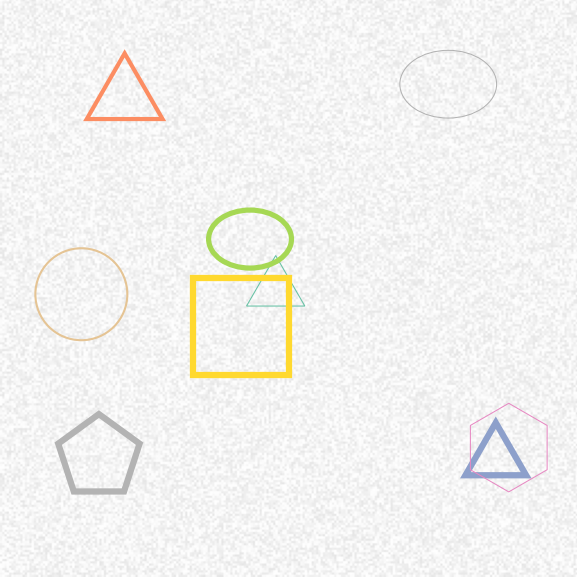[{"shape": "triangle", "thickness": 0.5, "radius": 0.29, "center": [0.477, 0.498]}, {"shape": "triangle", "thickness": 2, "radius": 0.38, "center": [0.216, 0.831]}, {"shape": "triangle", "thickness": 3, "radius": 0.3, "center": [0.858, 0.207]}, {"shape": "hexagon", "thickness": 0.5, "radius": 0.38, "center": [0.881, 0.224]}, {"shape": "oval", "thickness": 2.5, "radius": 0.36, "center": [0.433, 0.585]}, {"shape": "square", "thickness": 3, "radius": 0.42, "center": [0.417, 0.434]}, {"shape": "circle", "thickness": 1, "radius": 0.4, "center": [0.141, 0.49]}, {"shape": "oval", "thickness": 0.5, "radius": 0.42, "center": [0.776, 0.853]}, {"shape": "pentagon", "thickness": 3, "radius": 0.37, "center": [0.171, 0.208]}]